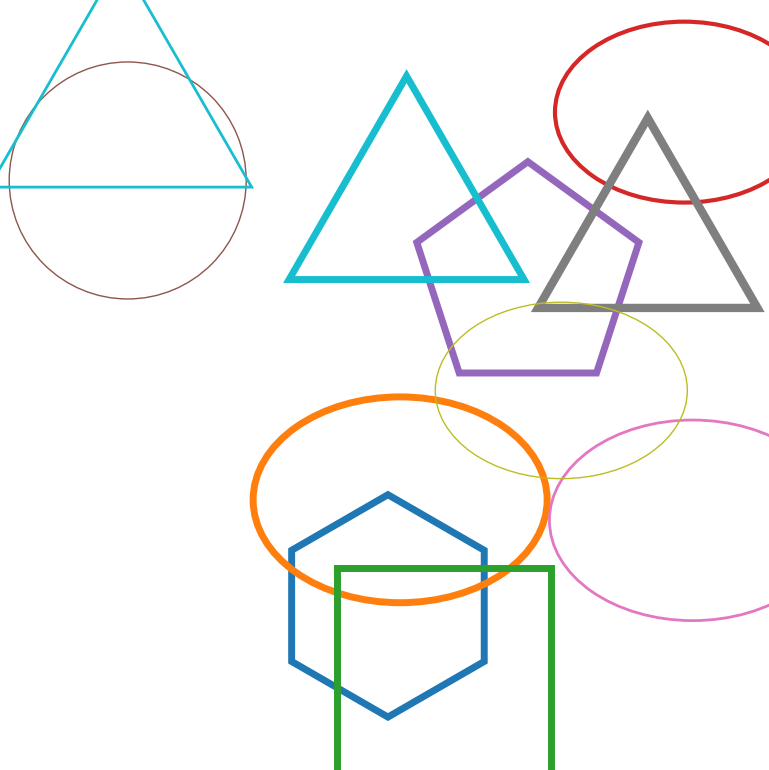[{"shape": "hexagon", "thickness": 2.5, "radius": 0.72, "center": [0.504, 0.213]}, {"shape": "oval", "thickness": 2.5, "radius": 0.95, "center": [0.52, 0.351]}, {"shape": "square", "thickness": 2.5, "radius": 0.69, "center": [0.576, 0.124]}, {"shape": "oval", "thickness": 1.5, "radius": 0.84, "center": [0.889, 0.854]}, {"shape": "pentagon", "thickness": 2.5, "radius": 0.76, "center": [0.686, 0.638]}, {"shape": "circle", "thickness": 0.5, "radius": 0.77, "center": [0.166, 0.766]}, {"shape": "oval", "thickness": 1, "radius": 0.93, "center": [0.9, 0.324]}, {"shape": "triangle", "thickness": 3, "radius": 0.82, "center": [0.841, 0.682]}, {"shape": "oval", "thickness": 0.5, "radius": 0.82, "center": [0.729, 0.493]}, {"shape": "triangle", "thickness": 2.5, "radius": 0.88, "center": [0.528, 0.725]}, {"shape": "triangle", "thickness": 1, "radius": 0.98, "center": [0.156, 0.855]}]